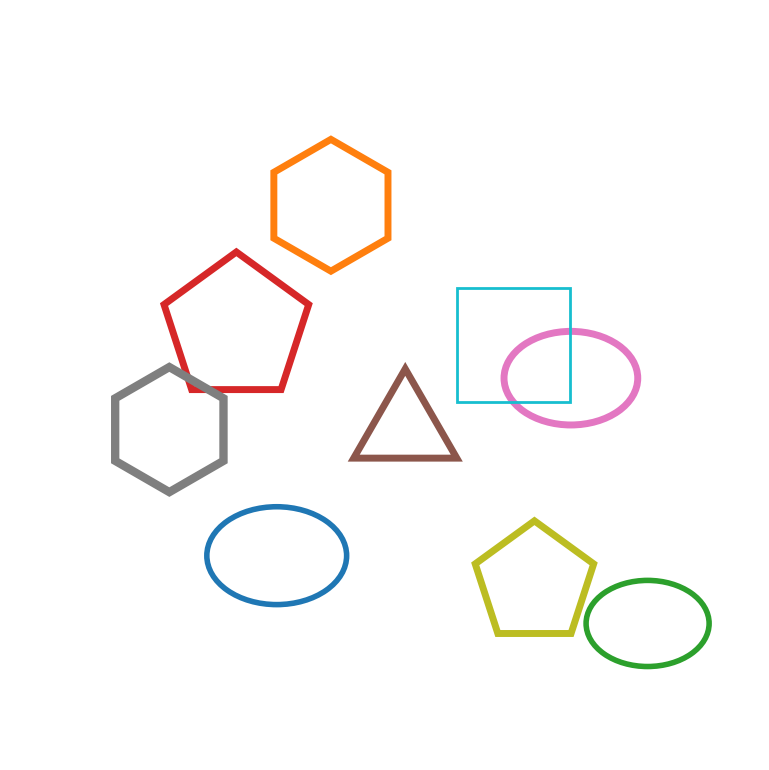[{"shape": "oval", "thickness": 2, "radius": 0.45, "center": [0.359, 0.278]}, {"shape": "hexagon", "thickness": 2.5, "radius": 0.43, "center": [0.43, 0.733]}, {"shape": "oval", "thickness": 2, "radius": 0.4, "center": [0.841, 0.19]}, {"shape": "pentagon", "thickness": 2.5, "radius": 0.49, "center": [0.307, 0.574]}, {"shape": "triangle", "thickness": 2.5, "radius": 0.39, "center": [0.526, 0.444]}, {"shape": "oval", "thickness": 2.5, "radius": 0.43, "center": [0.741, 0.509]}, {"shape": "hexagon", "thickness": 3, "radius": 0.41, "center": [0.22, 0.442]}, {"shape": "pentagon", "thickness": 2.5, "radius": 0.4, "center": [0.694, 0.243]}, {"shape": "square", "thickness": 1, "radius": 0.37, "center": [0.667, 0.551]}]